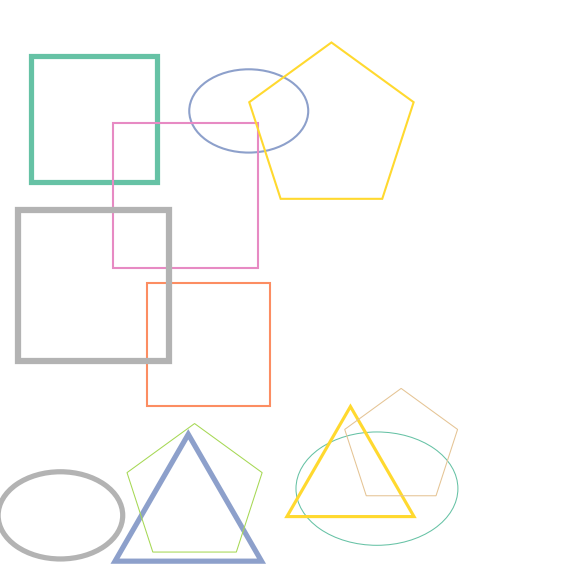[{"shape": "oval", "thickness": 0.5, "radius": 0.7, "center": [0.653, 0.153]}, {"shape": "square", "thickness": 2.5, "radius": 0.55, "center": [0.162, 0.793]}, {"shape": "square", "thickness": 1, "radius": 0.53, "center": [0.361, 0.402]}, {"shape": "oval", "thickness": 1, "radius": 0.52, "center": [0.431, 0.807]}, {"shape": "triangle", "thickness": 2.5, "radius": 0.73, "center": [0.326, 0.101]}, {"shape": "square", "thickness": 1, "radius": 0.63, "center": [0.321, 0.66]}, {"shape": "pentagon", "thickness": 0.5, "radius": 0.62, "center": [0.337, 0.143]}, {"shape": "triangle", "thickness": 1.5, "radius": 0.64, "center": [0.607, 0.168]}, {"shape": "pentagon", "thickness": 1, "radius": 0.75, "center": [0.574, 0.776]}, {"shape": "pentagon", "thickness": 0.5, "radius": 0.51, "center": [0.695, 0.224]}, {"shape": "oval", "thickness": 2.5, "radius": 0.54, "center": [0.105, 0.107]}, {"shape": "square", "thickness": 3, "radius": 0.65, "center": [0.161, 0.505]}]